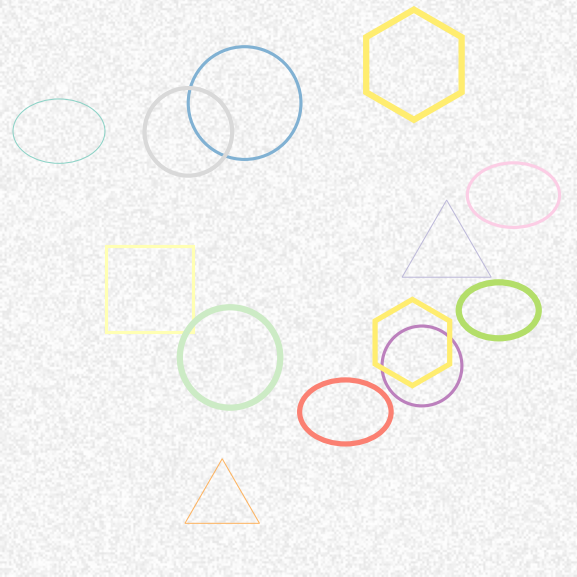[{"shape": "oval", "thickness": 0.5, "radius": 0.4, "center": [0.102, 0.772]}, {"shape": "square", "thickness": 1.5, "radius": 0.37, "center": [0.259, 0.499]}, {"shape": "triangle", "thickness": 0.5, "radius": 0.45, "center": [0.773, 0.564]}, {"shape": "oval", "thickness": 2.5, "radius": 0.4, "center": [0.598, 0.286]}, {"shape": "circle", "thickness": 1.5, "radius": 0.49, "center": [0.424, 0.821]}, {"shape": "triangle", "thickness": 0.5, "radius": 0.37, "center": [0.385, 0.13]}, {"shape": "oval", "thickness": 3, "radius": 0.35, "center": [0.864, 0.462]}, {"shape": "oval", "thickness": 1.5, "radius": 0.4, "center": [0.889, 0.661]}, {"shape": "circle", "thickness": 2, "radius": 0.38, "center": [0.326, 0.771]}, {"shape": "circle", "thickness": 1.5, "radius": 0.35, "center": [0.731, 0.365]}, {"shape": "circle", "thickness": 3, "radius": 0.43, "center": [0.398, 0.38]}, {"shape": "hexagon", "thickness": 2.5, "radius": 0.37, "center": [0.714, 0.406]}, {"shape": "hexagon", "thickness": 3, "radius": 0.48, "center": [0.717, 0.887]}]